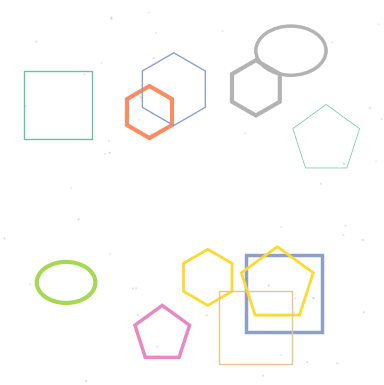[{"shape": "pentagon", "thickness": 0.5, "radius": 0.46, "center": [0.847, 0.638]}, {"shape": "square", "thickness": 1, "radius": 0.44, "center": [0.151, 0.727]}, {"shape": "hexagon", "thickness": 3, "radius": 0.34, "center": [0.388, 0.709]}, {"shape": "hexagon", "thickness": 1, "radius": 0.47, "center": [0.451, 0.768]}, {"shape": "square", "thickness": 2.5, "radius": 0.49, "center": [0.738, 0.237]}, {"shape": "pentagon", "thickness": 2.5, "radius": 0.37, "center": [0.421, 0.132]}, {"shape": "oval", "thickness": 3, "radius": 0.38, "center": [0.172, 0.266]}, {"shape": "pentagon", "thickness": 2, "radius": 0.49, "center": [0.72, 0.261]}, {"shape": "hexagon", "thickness": 2, "radius": 0.36, "center": [0.54, 0.28]}, {"shape": "square", "thickness": 1, "radius": 0.48, "center": [0.664, 0.149]}, {"shape": "hexagon", "thickness": 3, "radius": 0.36, "center": [0.665, 0.772]}, {"shape": "oval", "thickness": 2.5, "radius": 0.46, "center": [0.756, 0.868]}]